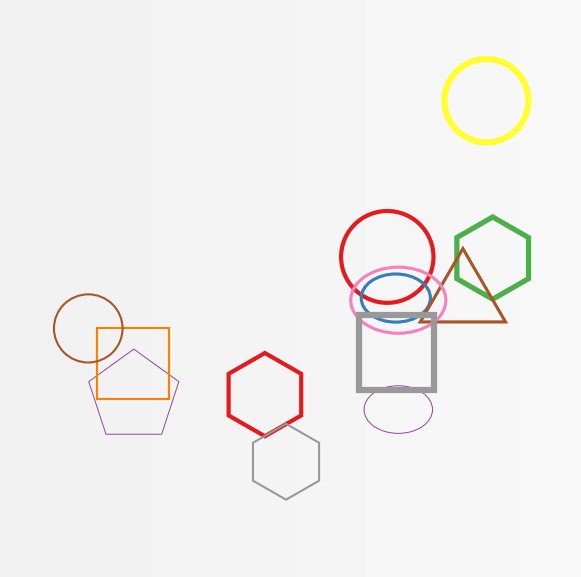[{"shape": "circle", "thickness": 2, "radius": 0.4, "center": [0.666, 0.554]}, {"shape": "hexagon", "thickness": 2, "radius": 0.36, "center": [0.456, 0.316]}, {"shape": "oval", "thickness": 1.5, "radius": 0.3, "center": [0.681, 0.483]}, {"shape": "hexagon", "thickness": 2.5, "radius": 0.36, "center": [0.848, 0.552]}, {"shape": "pentagon", "thickness": 0.5, "radius": 0.41, "center": [0.23, 0.313]}, {"shape": "oval", "thickness": 0.5, "radius": 0.29, "center": [0.685, 0.29]}, {"shape": "square", "thickness": 1, "radius": 0.31, "center": [0.229, 0.369]}, {"shape": "circle", "thickness": 3, "radius": 0.36, "center": [0.837, 0.825]}, {"shape": "circle", "thickness": 1, "radius": 0.29, "center": [0.152, 0.43]}, {"shape": "triangle", "thickness": 1.5, "radius": 0.42, "center": [0.796, 0.484]}, {"shape": "oval", "thickness": 1.5, "radius": 0.41, "center": [0.685, 0.479]}, {"shape": "square", "thickness": 3, "radius": 0.33, "center": [0.682, 0.389]}, {"shape": "hexagon", "thickness": 1, "radius": 0.33, "center": [0.492, 0.2]}]